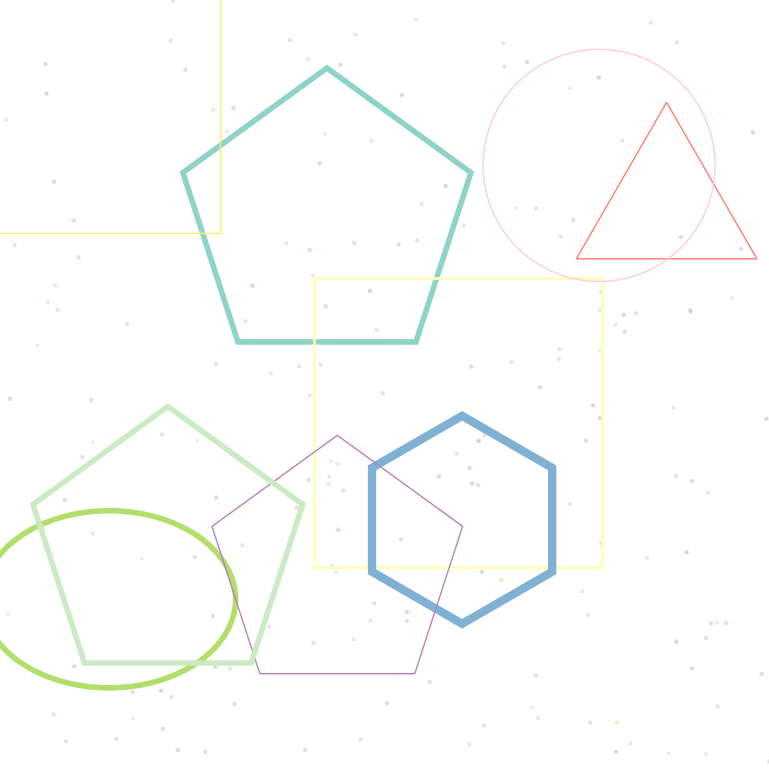[{"shape": "pentagon", "thickness": 2, "radius": 0.98, "center": [0.425, 0.715]}, {"shape": "square", "thickness": 1, "radius": 0.94, "center": [0.595, 0.451]}, {"shape": "triangle", "thickness": 0.5, "radius": 0.68, "center": [0.866, 0.732]}, {"shape": "hexagon", "thickness": 3, "radius": 0.68, "center": [0.6, 0.325]}, {"shape": "oval", "thickness": 2, "radius": 0.82, "center": [0.142, 0.222]}, {"shape": "circle", "thickness": 0.5, "radius": 0.75, "center": [0.778, 0.785]}, {"shape": "pentagon", "thickness": 0.5, "radius": 0.86, "center": [0.438, 0.263]}, {"shape": "pentagon", "thickness": 2, "radius": 0.92, "center": [0.218, 0.288]}, {"shape": "square", "thickness": 0.5, "radius": 0.91, "center": [0.104, 0.881]}]